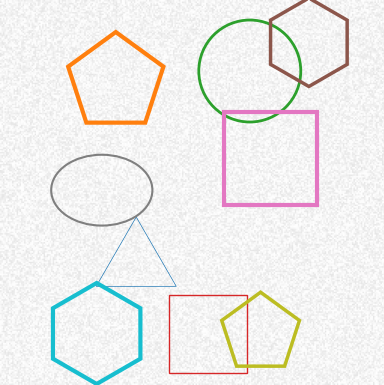[{"shape": "triangle", "thickness": 0.5, "radius": 0.6, "center": [0.354, 0.316]}, {"shape": "pentagon", "thickness": 3, "radius": 0.65, "center": [0.301, 0.787]}, {"shape": "circle", "thickness": 2, "radius": 0.66, "center": [0.649, 0.816]}, {"shape": "square", "thickness": 1, "radius": 0.51, "center": [0.541, 0.131]}, {"shape": "hexagon", "thickness": 2.5, "radius": 0.57, "center": [0.802, 0.89]}, {"shape": "square", "thickness": 3, "radius": 0.6, "center": [0.702, 0.588]}, {"shape": "oval", "thickness": 1.5, "radius": 0.66, "center": [0.264, 0.506]}, {"shape": "pentagon", "thickness": 2.5, "radius": 0.53, "center": [0.677, 0.135]}, {"shape": "hexagon", "thickness": 3, "radius": 0.66, "center": [0.251, 0.134]}]